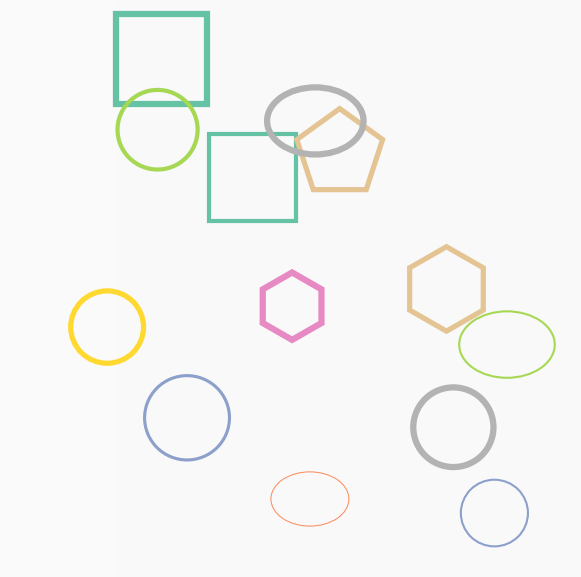[{"shape": "square", "thickness": 2, "radius": 0.38, "center": [0.434, 0.692]}, {"shape": "square", "thickness": 3, "radius": 0.39, "center": [0.278, 0.897]}, {"shape": "oval", "thickness": 0.5, "radius": 0.34, "center": [0.533, 0.135]}, {"shape": "circle", "thickness": 1, "radius": 0.29, "center": [0.851, 0.111]}, {"shape": "circle", "thickness": 1.5, "radius": 0.37, "center": [0.322, 0.276]}, {"shape": "hexagon", "thickness": 3, "radius": 0.29, "center": [0.503, 0.469]}, {"shape": "oval", "thickness": 1, "radius": 0.41, "center": [0.872, 0.402]}, {"shape": "circle", "thickness": 2, "radius": 0.34, "center": [0.271, 0.775]}, {"shape": "circle", "thickness": 2.5, "radius": 0.31, "center": [0.184, 0.433]}, {"shape": "pentagon", "thickness": 2.5, "radius": 0.39, "center": [0.584, 0.734]}, {"shape": "hexagon", "thickness": 2.5, "radius": 0.37, "center": [0.768, 0.499]}, {"shape": "oval", "thickness": 3, "radius": 0.41, "center": [0.542, 0.79]}, {"shape": "circle", "thickness": 3, "radius": 0.34, "center": [0.78, 0.259]}]